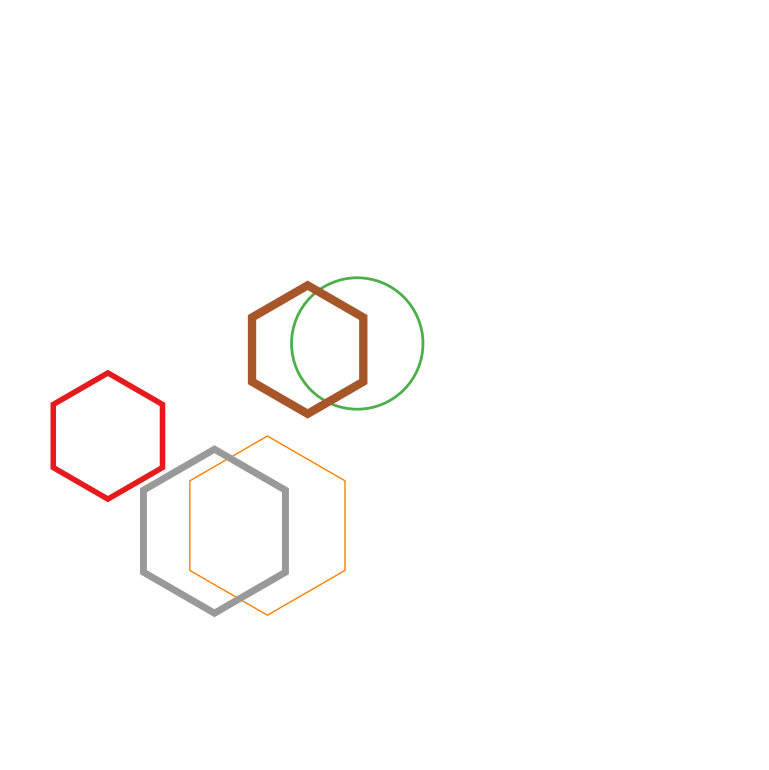[{"shape": "hexagon", "thickness": 2, "radius": 0.41, "center": [0.14, 0.434]}, {"shape": "circle", "thickness": 1, "radius": 0.43, "center": [0.464, 0.554]}, {"shape": "hexagon", "thickness": 0.5, "radius": 0.58, "center": [0.347, 0.317]}, {"shape": "hexagon", "thickness": 3, "radius": 0.42, "center": [0.4, 0.546]}, {"shape": "hexagon", "thickness": 2.5, "radius": 0.53, "center": [0.279, 0.31]}]